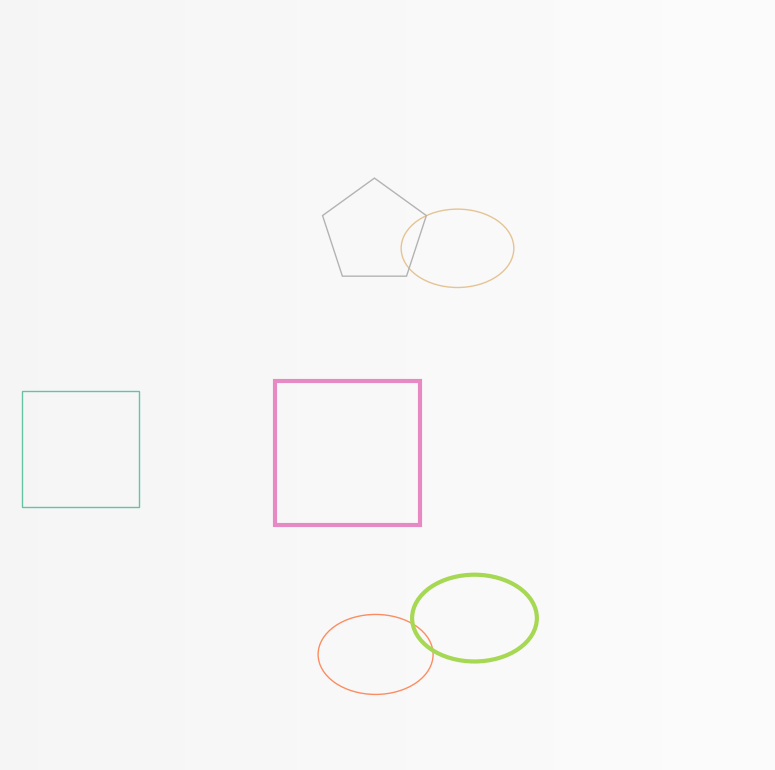[{"shape": "square", "thickness": 0.5, "radius": 0.38, "center": [0.104, 0.417]}, {"shape": "oval", "thickness": 0.5, "radius": 0.37, "center": [0.485, 0.15]}, {"shape": "square", "thickness": 1.5, "radius": 0.47, "center": [0.448, 0.412]}, {"shape": "oval", "thickness": 1.5, "radius": 0.4, "center": [0.612, 0.197]}, {"shape": "oval", "thickness": 0.5, "radius": 0.36, "center": [0.59, 0.678]}, {"shape": "pentagon", "thickness": 0.5, "radius": 0.35, "center": [0.483, 0.698]}]